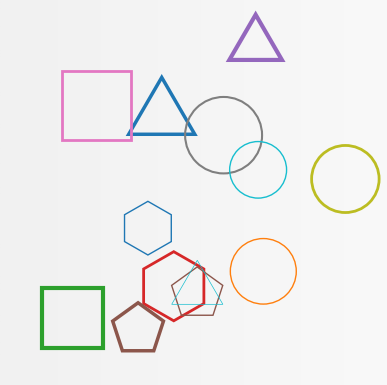[{"shape": "triangle", "thickness": 2.5, "radius": 0.49, "center": [0.417, 0.7]}, {"shape": "hexagon", "thickness": 1, "radius": 0.35, "center": [0.382, 0.407]}, {"shape": "circle", "thickness": 1, "radius": 0.43, "center": [0.679, 0.295]}, {"shape": "square", "thickness": 3, "radius": 0.39, "center": [0.187, 0.174]}, {"shape": "hexagon", "thickness": 2, "radius": 0.45, "center": [0.448, 0.256]}, {"shape": "triangle", "thickness": 3, "radius": 0.39, "center": [0.66, 0.883]}, {"shape": "pentagon", "thickness": 1, "radius": 0.35, "center": [0.509, 0.237]}, {"shape": "pentagon", "thickness": 2.5, "radius": 0.34, "center": [0.356, 0.145]}, {"shape": "square", "thickness": 2, "radius": 0.45, "center": [0.249, 0.726]}, {"shape": "circle", "thickness": 1.5, "radius": 0.5, "center": [0.577, 0.649]}, {"shape": "circle", "thickness": 2, "radius": 0.44, "center": [0.891, 0.535]}, {"shape": "circle", "thickness": 1, "radius": 0.37, "center": [0.666, 0.559]}, {"shape": "triangle", "thickness": 0.5, "radius": 0.38, "center": [0.509, 0.248]}]